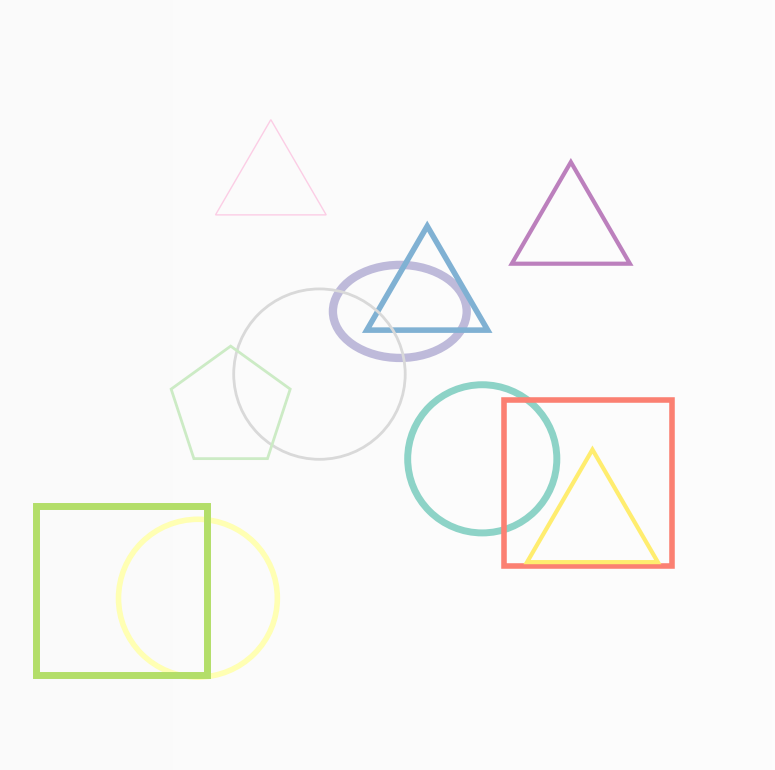[{"shape": "circle", "thickness": 2.5, "radius": 0.48, "center": [0.622, 0.404]}, {"shape": "circle", "thickness": 2, "radius": 0.51, "center": [0.255, 0.223]}, {"shape": "oval", "thickness": 3, "radius": 0.43, "center": [0.516, 0.596]}, {"shape": "square", "thickness": 2, "radius": 0.54, "center": [0.759, 0.373]}, {"shape": "triangle", "thickness": 2, "radius": 0.45, "center": [0.551, 0.616]}, {"shape": "square", "thickness": 2.5, "radius": 0.55, "center": [0.157, 0.234]}, {"shape": "triangle", "thickness": 0.5, "radius": 0.41, "center": [0.349, 0.762]}, {"shape": "circle", "thickness": 1, "radius": 0.55, "center": [0.412, 0.514]}, {"shape": "triangle", "thickness": 1.5, "radius": 0.44, "center": [0.737, 0.702]}, {"shape": "pentagon", "thickness": 1, "radius": 0.4, "center": [0.298, 0.47]}, {"shape": "triangle", "thickness": 1.5, "radius": 0.49, "center": [0.764, 0.319]}]